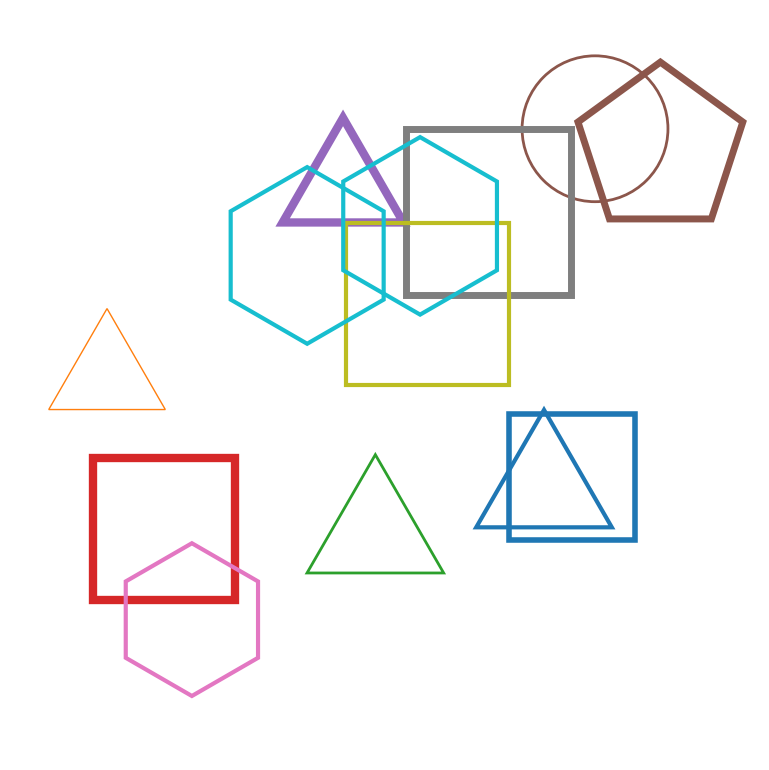[{"shape": "square", "thickness": 2, "radius": 0.41, "center": [0.743, 0.381]}, {"shape": "triangle", "thickness": 1.5, "radius": 0.51, "center": [0.707, 0.366]}, {"shape": "triangle", "thickness": 0.5, "radius": 0.44, "center": [0.139, 0.512]}, {"shape": "triangle", "thickness": 1, "radius": 0.51, "center": [0.487, 0.307]}, {"shape": "square", "thickness": 3, "radius": 0.46, "center": [0.213, 0.313]}, {"shape": "triangle", "thickness": 3, "radius": 0.45, "center": [0.446, 0.756]}, {"shape": "circle", "thickness": 1, "radius": 0.47, "center": [0.773, 0.833]}, {"shape": "pentagon", "thickness": 2.5, "radius": 0.56, "center": [0.858, 0.807]}, {"shape": "hexagon", "thickness": 1.5, "radius": 0.5, "center": [0.249, 0.195]}, {"shape": "square", "thickness": 2.5, "radius": 0.54, "center": [0.634, 0.724]}, {"shape": "square", "thickness": 1.5, "radius": 0.53, "center": [0.555, 0.605]}, {"shape": "hexagon", "thickness": 1.5, "radius": 0.58, "center": [0.546, 0.707]}, {"shape": "hexagon", "thickness": 1.5, "radius": 0.57, "center": [0.399, 0.668]}]